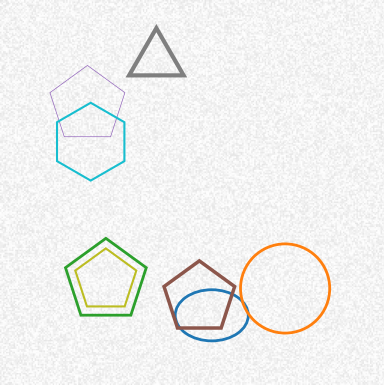[{"shape": "oval", "thickness": 2, "radius": 0.47, "center": [0.55, 0.181]}, {"shape": "circle", "thickness": 2, "radius": 0.58, "center": [0.741, 0.251]}, {"shape": "pentagon", "thickness": 2, "radius": 0.55, "center": [0.275, 0.271]}, {"shape": "pentagon", "thickness": 0.5, "radius": 0.51, "center": [0.227, 0.728]}, {"shape": "pentagon", "thickness": 2.5, "radius": 0.48, "center": [0.518, 0.226]}, {"shape": "triangle", "thickness": 3, "radius": 0.41, "center": [0.406, 0.845]}, {"shape": "pentagon", "thickness": 1.5, "radius": 0.42, "center": [0.275, 0.272]}, {"shape": "hexagon", "thickness": 1.5, "radius": 0.51, "center": [0.236, 0.632]}]